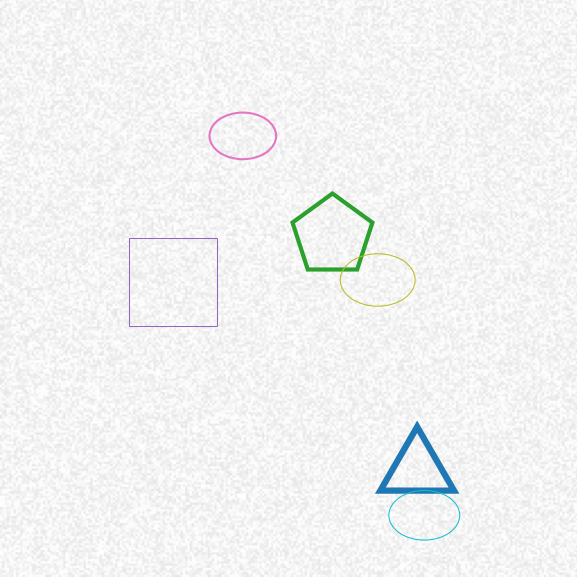[{"shape": "triangle", "thickness": 3, "radius": 0.37, "center": [0.722, 0.186]}, {"shape": "pentagon", "thickness": 2, "radius": 0.36, "center": [0.576, 0.591]}, {"shape": "square", "thickness": 0.5, "radius": 0.38, "center": [0.3, 0.511]}, {"shape": "oval", "thickness": 1, "radius": 0.29, "center": [0.42, 0.764]}, {"shape": "oval", "thickness": 0.5, "radius": 0.32, "center": [0.654, 0.514]}, {"shape": "oval", "thickness": 0.5, "radius": 0.31, "center": [0.735, 0.107]}]